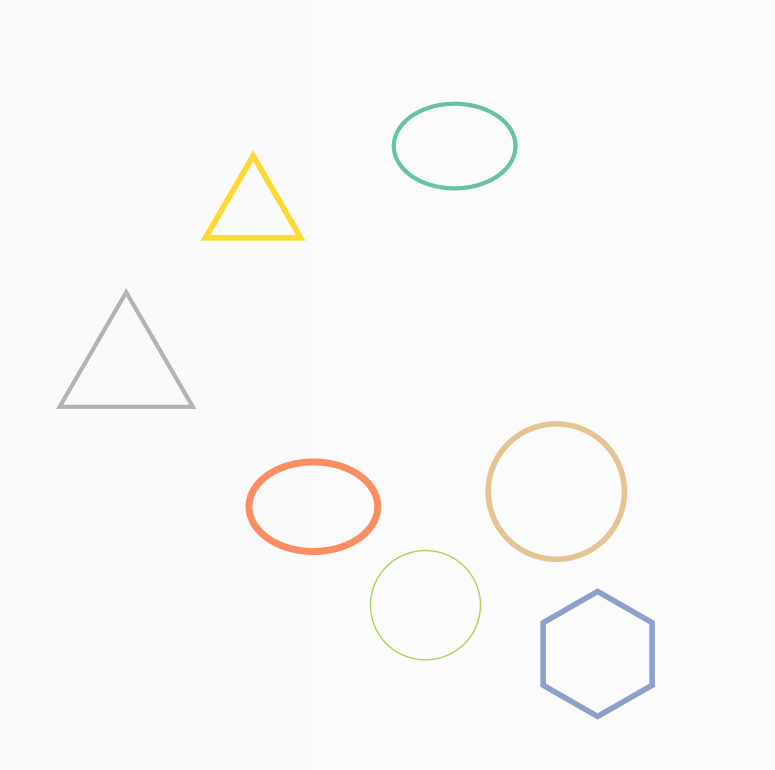[{"shape": "oval", "thickness": 1.5, "radius": 0.39, "center": [0.587, 0.81]}, {"shape": "oval", "thickness": 2.5, "radius": 0.42, "center": [0.404, 0.342]}, {"shape": "hexagon", "thickness": 2, "radius": 0.41, "center": [0.771, 0.151]}, {"shape": "circle", "thickness": 0.5, "radius": 0.35, "center": [0.549, 0.214]}, {"shape": "triangle", "thickness": 2, "radius": 0.35, "center": [0.327, 0.727]}, {"shape": "circle", "thickness": 2, "radius": 0.44, "center": [0.718, 0.362]}, {"shape": "triangle", "thickness": 1.5, "radius": 0.5, "center": [0.163, 0.521]}]